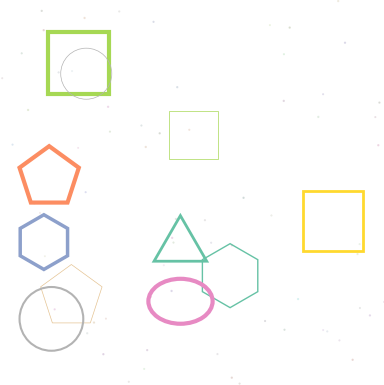[{"shape": "hexagon", "thickness": 1, "radius": 0.42, "center": [0.598, 0.284]}, {"shape": "triangle", "thickness": 2, "radius": 0.39, "center": [0.469, 0.361]}, {"shape": "pentagon", "thickness": 3, "radius": 0.4, "center": [0.128, 0.539]}, {"shape": "hexagon", "thickness": 2.5, "radius": 0.36, "center": [0.114, 0.371]}, {"shape": "oval", "thickness": 3, "radius": 0.42, "center": [0.469, 0.217]}, {"shape": "square", "thickness": 0.5, "radius": 0.32, "center": [0.503, 0.649]}, {"shape": "square", "thickness": 3, "radius": 0.4, "center": [0.205, 0.836]}, {"shape": "square", "thickness": 2, "radius": 0.39, "center": [0.865, 0.425]}, {"shape": "pentagon", "thickness": 0.5, "radius": 0.42, "center": [0.185, 0.229]}, {"shape": "circle", "thickness": 1.5, "radius": 0.41, "center": [0.134, 0.172]}, {"shape": "circle", "thickness": 0.5, "radius": 0.33, "center": [0.224, 0.809]}]